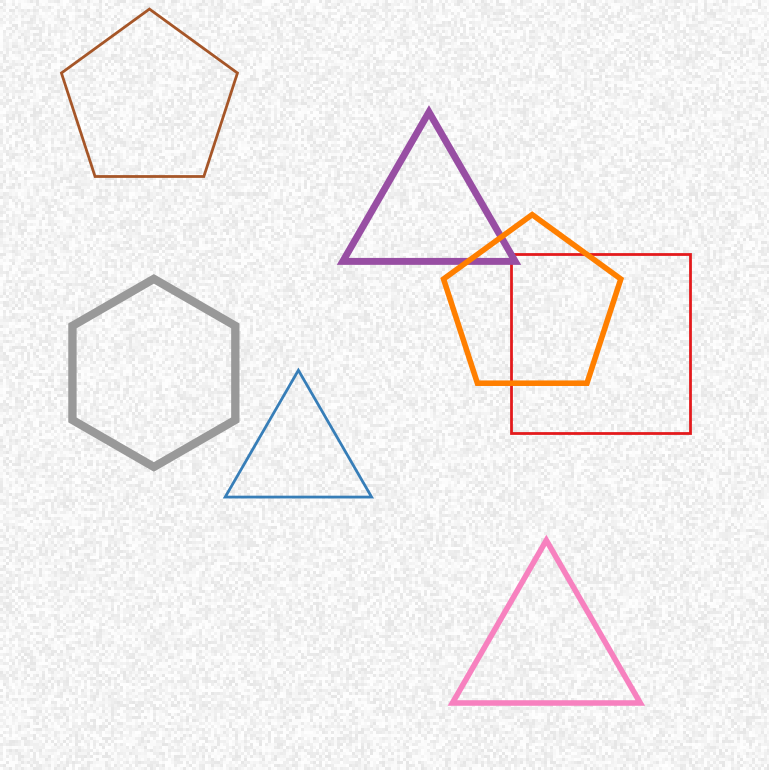[{"shape": "square", "thickness": 1, "radius": 0.58, "center": [0.78, 0.554]}, {"shape": "triangle", "thickness": 1, "radius": 0.55, "center": [0.388, 0.409]}, {"shape": "triangle", "thickness": 2.5, "radius": 0.65, "center": [0.557, 0.725]}, {"shape": "pentagon", "thickness": 2, "radius": 0.61, "center": [0.691, 0.6]}, {"shape": "pentagon", "thickness": 1, "radius": 0.6, "center": [0.194, 0.868]}, {"shape": "triangle", "thickness": 2, "radius": 0.7, "center": [0.71, 0.157]}, {"shape": "hexagon", "thickness": 3, "radius": 0.61, "center": [0.2, 0.516]}]